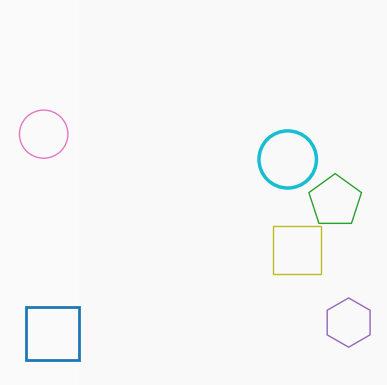[{"shape": "square", "thickness": 2, "radius": 0.34, "center": [0.135, 0.134]}, {"shape": "pentagon", "thickness": 1, "radius": 0.36, "center": [0.865, 0.478]}, {"shape": "hexagon", "thickness": 1, "radius": 0.32, "center": [0.9, 0.162]}, {"shape": "circle", "thickness": 1, "radius": 0.31, "center": [0.113, 0.652]}, {"shape": "square", "thickness": 1, "radius": 0.31, "center": [0.766, 0.352]}, {"shape": "circle", "thickness": 2.5, "radius": 0.37, "center": [0.742, 0.586]}]